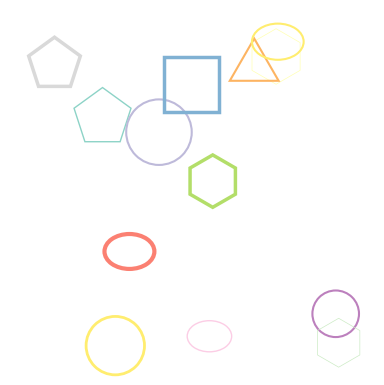[{"shape": "pentagon", "thickness": 1, "radius": 0.39, "center": [0.266, 0.695]}, {"shape": "hexagon", "thickness": 0.5, "radius": 0.36, "center": [0.717, 0.853]}, {"shape": "circle", "thickness": 1.5, "radius": 0.43, "center": [0.413, 0.657]}, {"shape": "oval", "thickness": 3, "radius": 0.32, "center": [0.336, 0.347]}, {"shape": "square", "thickness": 2.5, "radius": 0.36, "center": [0.496, 0.78]}, {"shape": "triangle", "thickness": 1.5, "radius": 0.37, "center": [0.66, 0.827]}, {"shape": "hexagon", "thickness": 2.5, "radius": 0.34, "center": [0.553, 0.53]}, {"shape": "oval", "thickness": 1, "radius": 0.29, "center": [0.544, 0.127]}, {"shape": "pentagon", "thickness": 2.5, "radius": 0.35, "center": [0.142, 0.833]}, {"shape": "circle", "thickness": 1.5, "radius": 0.3, "center": [0.872, 0.185]}, {"shape": "hexagon", "thickness": 0.5, "radius": 0.32, "center": [0.88, 0.11]}, {"shape": "circle", "thickness": 2, "radius": 0.38, "center": [0.299, 0.102]}, {"shape": "oval", "thickness": 1.5, "radius": 0.34, "center": [0.722, 0.892]}]